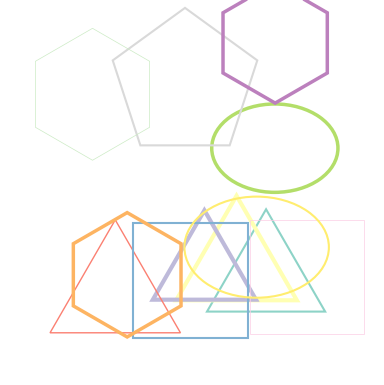[{"shape": "triangle", "thickness": 1.5, "radius": 0.89, "center": [0.691, 0.279]}, {"shape": "triangle", "thickness": 3, "radius": 0.9, "center": [0.614, 0.311]}, {"shape": "triangle", "thickness": 3, "radius": 0.77, "center": [0.531, 0.299]}, {"shape": "triangle", "thickness": 1, "radius": 0.98, "center": [0.299, 0.233]}, {"shape": "square", "thickness": 1.5, "radius": 0.75, "center": [0.496, 0.271]}, {"shape": "hexagon", "thickness": 2.5, "radius": 0.81, "center": [0.33, 0.286]}, {"shape": "oval", "thickness": 2.5, "radius": 0.82, "center": [0.714, 0.615]}, {"shape": "square", "thickness": 0.5, "radius": 0.74, "center": [0.799, 0.281]}, {"shape": "pentagon", "thickness": 1.5, "radius": 0.99, "center": [0.481, 0.782]}, {"shape": "hexagon", "thickness": 2.5, "radius": 0.78, "center": [0.715, 0.889]}, {"shape": "hexagon", "thickness": 0.5, "radius": 0.86, "center": [0.24, 0.755]}, {"shape": "oval", "thickness": 1.5, "radius": 0.94, "center": [0.667, 0.358]}]